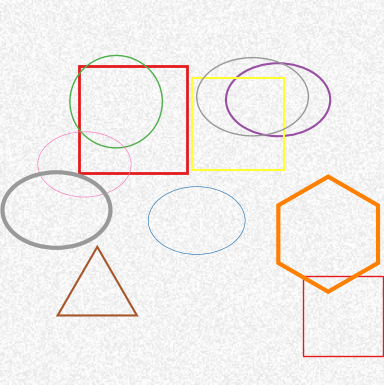[{"shape": "square", "thickness": 2, "radius": 0.7, "center": [0.346, 0.69]}, {"shape": "square", "thickness": 1, "radius": 0.52, "center": [0.891, 0.18]}, {"shape": "oval", "thickness": 0.5, "radius": 0.63, "center": [0.511, 0.427]}, {"shape": "circle", "thickness": 1, "radius": 0.6, "center": [0.302, 0.736]}, {"shape": "oval", "thickness": 1.5, "radius": 0.68, "center": [0.722, 0.741]}, {"shape": "hexagon", "thickness": 3, "radius": 0.75, "center": [0.852, 0.392]}, {"shape": "square", "thickness": 1.5, "radius": 0.6, "center": [0.618, 0.678]}, {"shape": "triangle", "thickness": 1.5, "radius": 0.59, "center": [0.253, 0.24]}, {"shape": "oval", "thickness": 0.5, "radius": 0.61, "center": [0.219, 0.573]}, {"shape": "oval", "thickness": 1, "radius": 0.73, "center": [0.656, 0.749]}, {"shape": "oval", "thickness": 3, "radius": 0.7, "center": [0.147, 0.454]}]